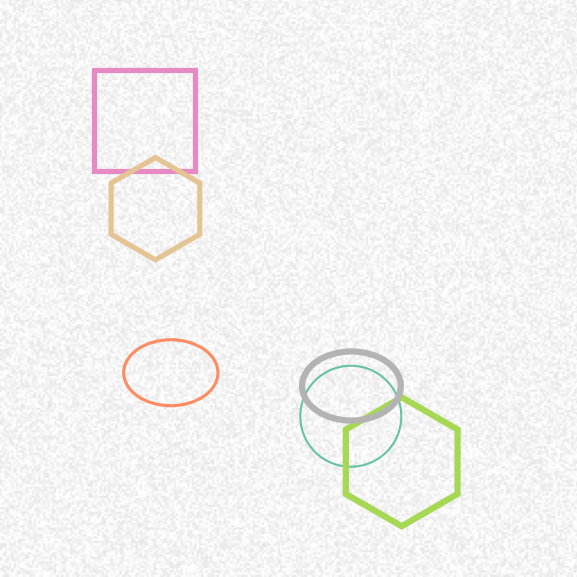[{"shape": "circle", "thickness": 1, "radius": 0.44, "center": [0.607, 0.278]}, {"shape": "oval", "thickness": 1.5, "radius": 0.41, "center": [0.296, 0.354]}, {"shape": "square", "thickness": 2.5, "radius": 0.44, "center": [0.25, 0.791]}, {"shape": "hexagon", "thickness": 3, "radius": 0.56, "center": [0.696, 0.2]}, {"shape": "hexagon", "thickness": 2.5, "radius": 0.44, "center": [0.269, 0.638]}, {"shape": "oval", "thickness": 3, "radius": 0.43, "center": [0.609, 0.331]}]